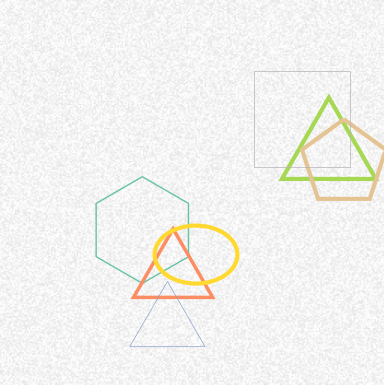[{"shape": "hexagon", "thickness": 1, "radius": 0.69, "center": [0.37, 0.403]}, {"shape": "triangle", "thickness": 2.5, "radius": 0.59, "center": [0.45, 0.287]}, {"shape": "triangle", "thickness": 0.5, "radius": 0.56, "center": [0.435, 0.156]}, {"shape": "triangle", "thickness": 3, "radius": 0.7, "center": [0.854, 0.606]}, {"shape": "oval", "thickness": 3, "radius": 0.54, "center": [0.509, 0.339]}, {"shape": "pentagon", "thickness": 3, "radius": 0.57, "center": [0.893, 0.576]}, {"shape": "square", "thickness": 0.5, "radius": 0.62, "center": [0.785, 0.691]}]